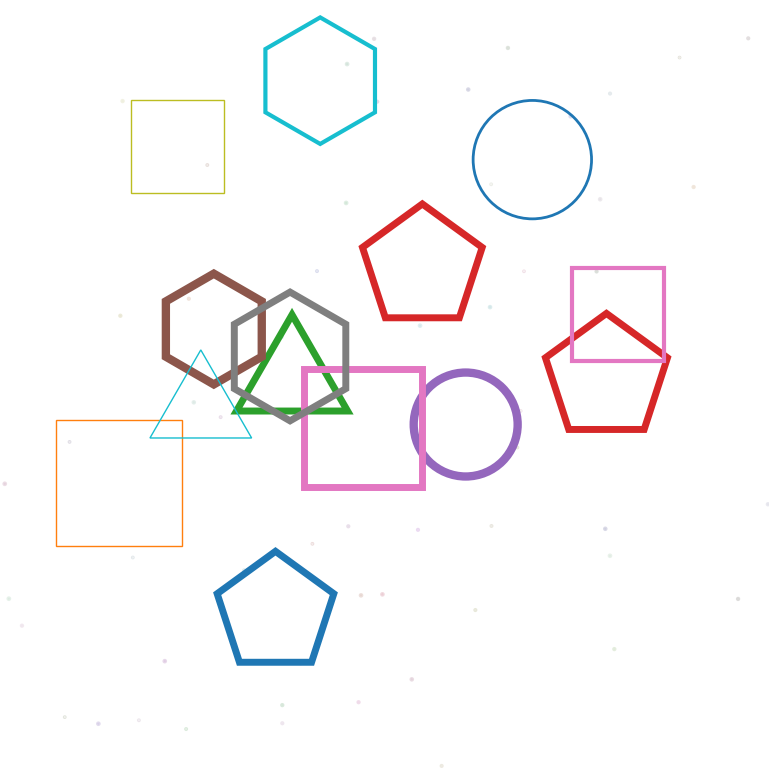[{"shape": "pentagon", "thickness": 2.5, "radius": 0.4, "center": [0.358, 0.204]}, {"shape": "circle", "thickness": 1, "radius": 0.38, "center": [0.691, 0.793]}, {"shape": "square", "thickness": 0.5, "radius": 0.41, "center": [0.154, 0.373]}, {"shape": "triangle", "thickness": 2.5, "radius": 0.42, "center": [0.379, 0.508]}, {"shape": "pentagon", "thickness": 2.5, "radius": 0.42, "center": [0.788, 0.51]}, {"shape": "pentagon", "thickness": 2.5, "radius": 0.41, "center": [0.548, 0.653]}, {"shape": "circle", "thickness": 3, "radius": 0.34, "center": [0.605, 0.449]}, {"shape": "hexagon", "thickness": 3, "radius": 0.36, "center": [0.278, 0.573]}, {"shape": "square", "thickness": 2.5, "radius": 0.38, "center": [0.471, 0.444]}, {"shape": "square", "thickness": 1.5, "radius": 0.3, "center": [0.803, 0.592]}, {"shape": "hexagon", "thickness": 2.5, "radius": 0.42, "center": [0.377, 0.537]}, {"shape": "square", "thickness": 0.5, "radius": 0.3, "center": [0.231, 0.809]}, {"shape": "hexagon", "thickness": 1.5, "radius": 0.41, "center": [0.416, 0.895]}, {"shape": "triangle", "thickness": 0.5, "radius": 0.38, "center": [0.261, 0.469]}]